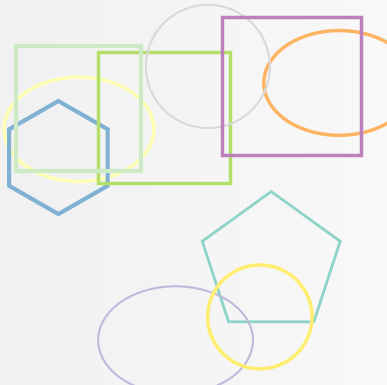[{"shape": "pentagon", "thickness": 2, "radius": 0.94, "center": [0.7, 0.315]}, {"shape": "oval", "thickness": 2.5, "radius": 0.97, "center": [0.204, 0.664]}, {"shape": "oval", "thickness": 1.5, "radius": 1.0, "center": [0.453, 0.117]}, {"shape": "hexagon", "thickness": 3, "radius": 0.73, "center": [0.151, 0.591]}, {"shape": "oval", "thickness": 2.5, "radius": 0.97, "center": [0.875, 0.785]}, {"shape": "square", "thickness": 2.5, "radius": 0.85, "center": [0.423, 0.694]}, {"shape": "circle", "thickness": 1.5, "radius": 0.8, "center": [0.537, 0.827]}, {"shape": "square", "thickness": 2.5, "radius": 0.89, "center": [0.752, 0.777]}, {"shape": "square", "thickness": 3, "radius": 0.81, "center": [0.203, 0.718]}, {"shape": "circle", "thickness": 2.5, "radius": 0.67, "center": [0.671, 0.177]}]